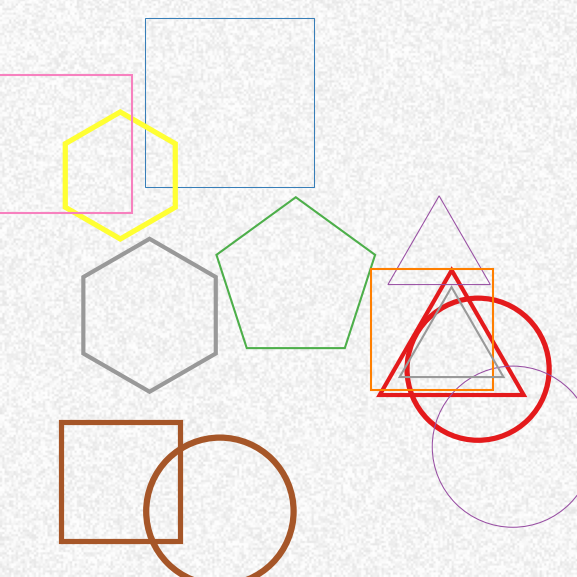[{"shape": "triangle", "thickness": 2, "radius": 0.72, "center": [0.782, 0.387]}, {"shape": "circle", "thickness": 2.5, "radius": 0.62, "center": [0.828, 0.36]}, {"shape": "square", "thickness": 0.5, "radius": 0.73, "center": [0.398, 0.821]}, {"shape": "pentagon", "thickness": 1, "radius": 0.72, "center": [0.512, 0.513]}, {"shape": "triangle", "thickness": 0.5, "radius": 0.51, "center": [0.76, 0.558]}, {"shape": "circle", "thickness": 0.5, "radius": 0.7, "center": [0.888, 0.226]}, {"shape": "square", "thickness": 1, "radius": 0.52, "center": [0.748, 0.429]}, {"shape": "hexagon", "thickness": 2.5, "radius": 0.55, "center": [0.208, 0.695]}, {"shape": "circle", "thickness": 3, "radius": 0.64, "center": [0.381, 0.114]}, {"shape": "square", "thickness": 2.5, "radius": 0.52, "center": [0.208, 0.166]}, {"shape": "square", "thickness": 1, "radius": 0.6, "center": [0.109, 0.75]}, {"shape": "triangle", "thickness": 1, "radius": 0.52, "center": [0.782, 0.398]}, {"shape": "hexagon", "thickness": 2, "radius": 0.66, "center": [0.259, 0.453]}]